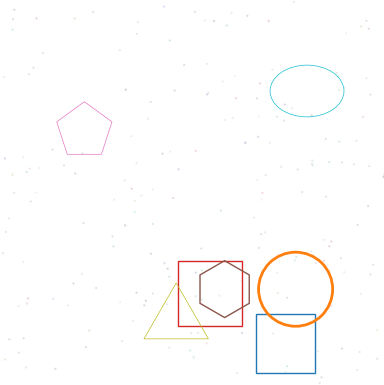[{"shape": "square", "thickness": 1, "radius": 0.38, "center": [0.742, 0.108]}, {"shape": "circle", "thickness": 2, "radius": 0.48, "center": [0.768, 0.249]}, {"shape": "square", "thickness": 1, "radius": 0.42, "center": [0.546, 0.238]}, {"shape": "hexagon", "thickness": 1, "radius": 0.37, "center": [0.583, 0.249]}, {"shape": "pentagon", "thickness": 0.5, "radius": 0.38, "center": [0.219, 0.66]}, {"shape": "triangle", "thickness": 0.5, "radius": 0.48, "center": [0.458, 0.168]}, {"shape": "oval", "thickness": 0.5, "radius": 0.48, "center": [0.797, 0.764]}]